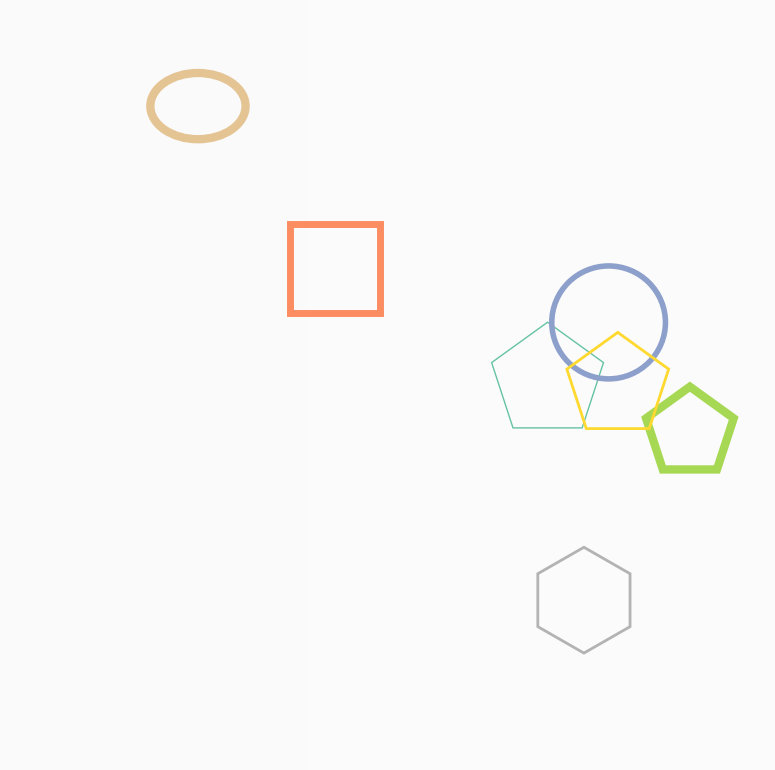[{"shape": "pentagon", "thickness": 0.5, "radius": 0.38, "center": [0.707, 0.506]}, {"shape": "square", "thickness": 2.5, "radius": 0.29, "center": [0.432, 0.651]}, {"shape": "circle", "thickness": 2, "radius": 0.37, "center": [0.785, 0.581]}, {"shape": "pentagon", "thickness": 3, "radius": 0.3, "center": [0.89, 0.438]}, {"shape": "pentagon", "thickness": 1, "radius": 0.35, "center": [0.797, 0.499]}, {"shape": "oval", "thickness": 3, "radius": 0.31, "center": [0.255, 0.862]}, {"shape": "hexagon", "thickness": 1, "radius": 0.34, "center": [0.753, 0.221]}]